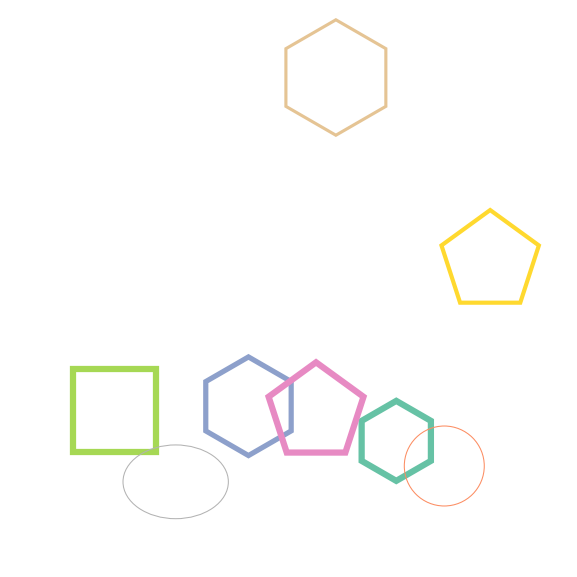[{"shape": "hexagon", "thickness": 3, "radius": 0.35, "center": [0.686, 0.236]}, {"shape": "circle", "thickness": 0.5, "radius": 0.35, "center": [0.769, 0.192]}, {"shape": "hexagon", "thickness": 2.5, "radius": 0.43, "center": [0.43, 0.296]}, {"shape": "pentagon", "thickness": 3, "radius": 0.43, "center": [0.547, 0.285]}, {"shape": "square", "thickness": 3, "radius": 0.36, "center": [0.198, 0.288]}, {"shape": "pentagon", "thickness": 2, "radius": 0.44, "center": [0.849, 0.547]}, {"shape": "hexagon", "thickness": 1.5, "radius": 0.5, "center": [0.582, 0.865]}, {"shape": "oval", "thickness": 0.5, "radius": 0.46, "center": [0.304, 0.165]}]